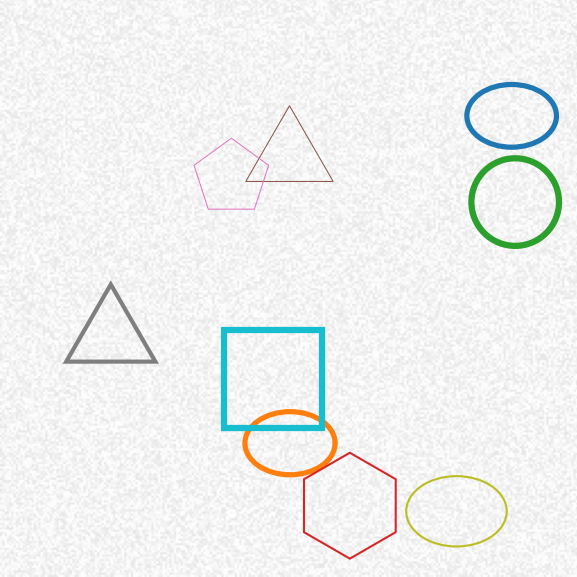[{"shape": "oval", "thickness": 2.5, "radius": 0.39, "center": [0.886, 0.799]}, {"shape": "oval", "thickness": 2.5, "radius": 0.39, "center": [0.502, 0.232]}, {"shape": "circle", "thickness": 3, "radius": 0.38, "center": [0.892, 0.649]}, {"shape": "hexagon", "thickness": 1, "radius": 0.46, "center": [0.606, 0.123]}, {"shape": "triangle", "thickness": 0.5, "radius": 0.44, "center": [0.501, 0.729]}, {"shape": "pentagon", "thickness": 0.5, "radius": 0.34, "center": [0.401, 0.692]}, {"shape": "triangle", "thickness": 2, "radius": 0.45, "center": [0.192, 0.417]}, {"shape": "oval", "thickness": 1, "radius": 0.44, "center": [0.79, 0.114]}, {"shape": "square", "thickness": 3, "radius": 0.43, "center": [0.473, 0.343]}]